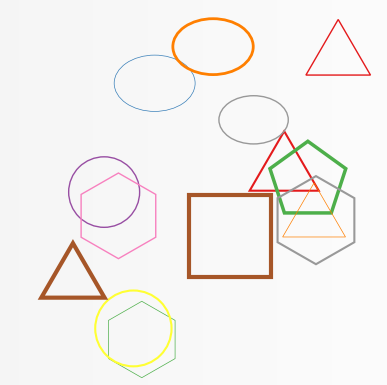[{"shape": "triangle", "thickness": 1.5, "radius": 0.51, "center": [0.733, 0.556]}, {"shape": "triangle", "thickness": 1, "radius": 0.48, "center": [0.873, 0.853]}, {"shape": "oval", "thickness": 0.5, "radius": 0.52, "center": [0.399, 0.784]}, {"shape": "hexagon", "thickness": 0.5, "radius": 0.5, "center": [0.366, 0.118]}, {"shape": "pentagon", "thickness": 2.5, "radius": 0.51, "center": [0.794, 0.53]}, {"shape": "circle", "thickness": 1, "radius": 0.46, "center": [0.269, 0.501]}, {"shape": "oval", "thickness": 2, "radius": 0.52, "center": [0.55, 0.879]}, {"shape": "triangle", "thickness": 0.5, "radius": 0.47, "center": [0.81, 0.431]}, {"shape": "circle", "thickness": 1.5, "radius": 0.49, "center": [0.344, 0.147]}, {"shape": "triangle", "thickness": 3, "radius": 0.47, "center": [0.188, 0.274]}, {"shape": "square", "thickness": 3, "radius": 0.53, "center": [0.594, 0.387]}, {"shape": "hexagon", "thickness": 1, "radius": 0.56, "center": [0.306, 0.439]}, {"shape": "oval", "thickness": 1, "radius": 0.45, "center": [0.654, 0.689]}, {"shape": "hexagon", "thickness": 1.5, "radius": 0.57, "center": [0.815, 0.428]}]